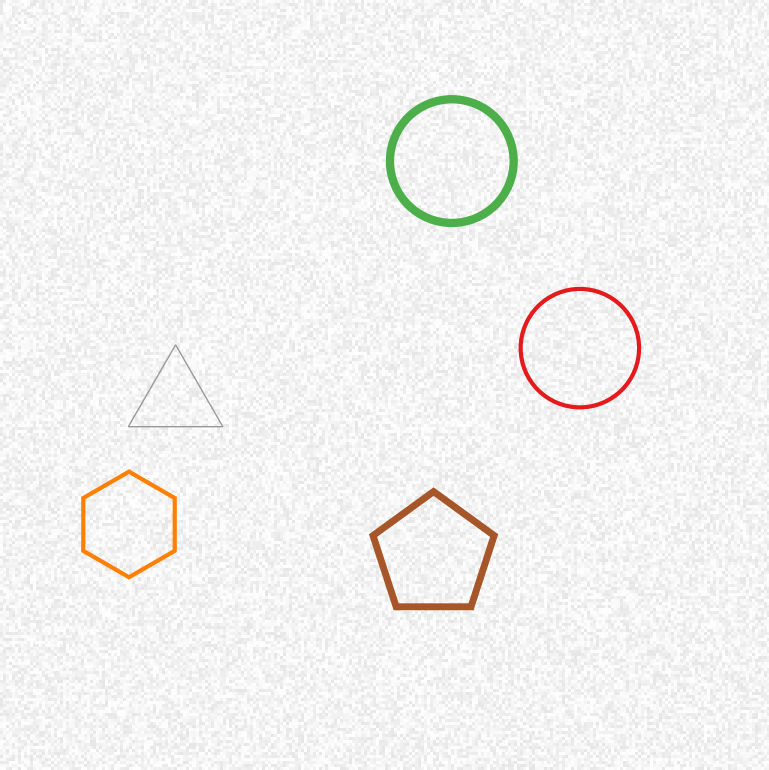[{"shape": "circle", "thickness": 1.5, "radius": 0.38, "center": [0.753, 0.548]}, {"shape": "circle", "thickness": 3, "radius": 0.4, "center": [0.587, 0.791]}, {"shape": "hexagon", "thickness": 1.5, "radius": 0.34, "center": [0.168, 0.319]}, {"shape": "pentagon", "thickness": 2.5, "radius": 0.41, "center": [0.563, 0.279]}, {"shape": "triangle", "thickness": 0.5, "radius": 0.35, "center": [0.228, 0.481]}]